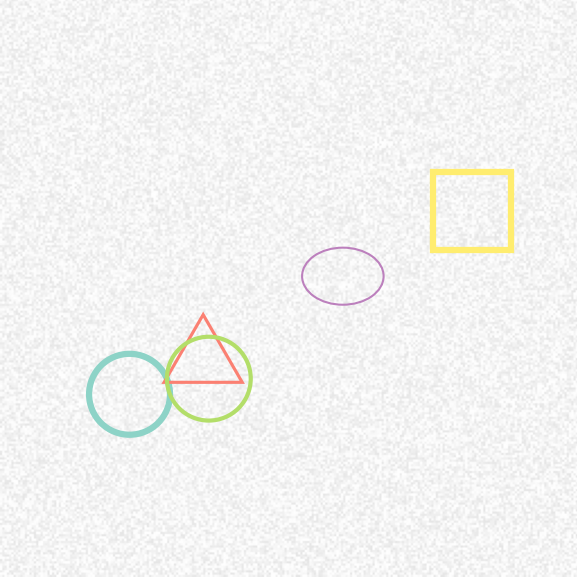[{"shape": "circle", "thickness": 3, "radius": 0.35, "center": [0.224, 0.316]}, {"shape": "triangle", "thickness": 1.5, "radius": 0.39, "center": [0.352, 0.376]}, {"shape": "circle", "thickness": 2, "radius": 0.36, "center": [0.362, 0.343]}, {"shape": "oval", "thickness": 1, "radius": 0.35, "center": [0.594, 0.521]}, {"shape": "square", "thickness": 3, "radius": 0.34, "center": [0.817, 0.633]}]